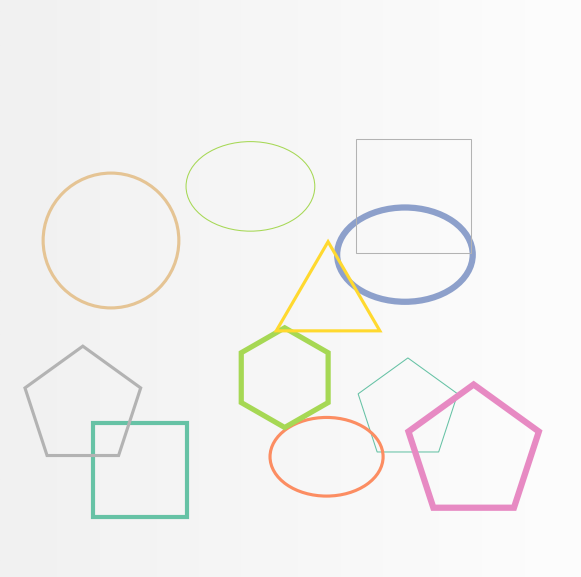[{"shape": "pentagon", "thickness": 0.5, "radius": 0.45, "center": [0.702, 0.289]}, {"shape": "square", "thickness": 2, "radius": 0.41, "center": [0.241, 0.185]}, {"shape": "oval", "thickness": 1.5, "radius": 0.49, "center": [0.562, 0.208]}, {"shape": "oval", "thickness": 3, "radius": 0.58, "center": [0.697, 0.558]}, {"shape": "pentagon", "thickness": 3, "radius": 0.59, "center": [0.815, 0.215]}, {"shape": "oval", "thickness": 0.5, "radius": 0.55, "center": [0.431, 0.676]}, {"shape": "hexagon", "thickness": 2.5, "radius": 0.43, "center": [0.49, 0.345]}, {"shape": "triangle", "thickness": 1.5, "radius": 0.51, "center": [0.564, 0.478]}, {"shape": "circle", "thickness": 1.5, "radius": 0.58, "center": [0.191, 0.583]}, {"shape": "square", "thickness": 0.5, "radius": 0.49, "center": [0.712, 0.66]}, {"shape": "pentagon", "thickness": 1.5, "radius": 0.52, "center": [0.142, 0.295]}]